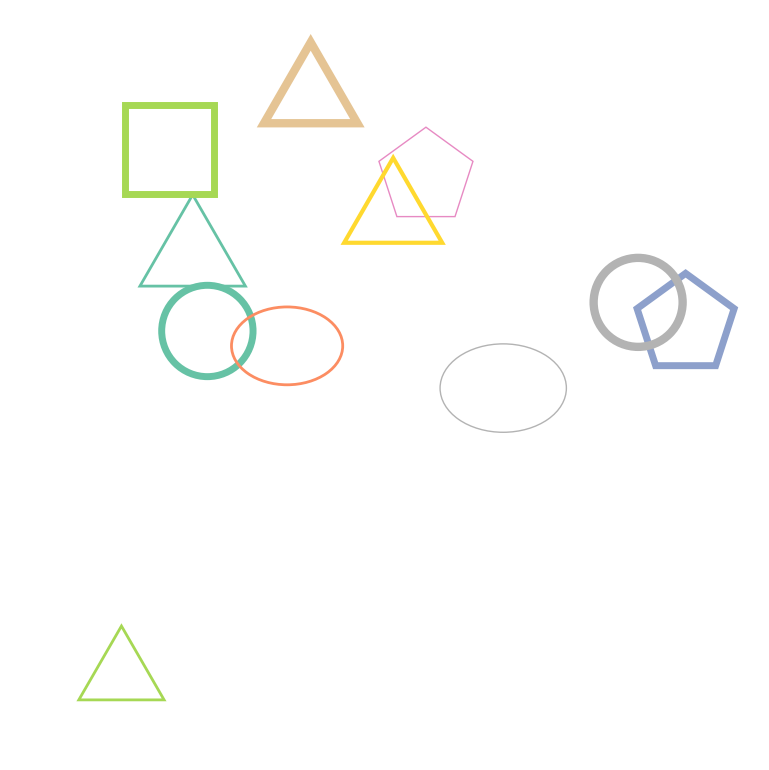[{"shape": "circle", "thickness": 2.5, "radius": 0.3, "center": [0.269, 0.57]}, {"shape": "triangle", "thickness": 1, "radius": 0.4, "center": [0.25, 0.668]}, {"shape": "oval", "thickness": 1, "radius": 0.36, "center": [0.373, 0.551]}, {"shape": "pentagon", "thickness": 2.5, "radius": 0.33, "center": [0.89, 0.579]}, {"shape": "pentagon", "thickness": 0.5, "radius": 0.32, "center": [0.553, 0.771]}, {"shape": "triangle", "thickness": 1, "radius": 0.32, "center": [0.158, 0.123]}, {"shape": "square", "thickness": 2.5, "radius": 0.29, "center": [0.22, 0.806]}, {"shape": "triangle", "thickness": 1.5, "radius": 0.37, "center": [0.511, 0.721]}, {"shape": "triangle", "thickness": 3, "radius": 0.35, "center": [0.403, 0.875]}, {"shape": "circle", "thickness": 3, "radius": 0.29, "center": [0.829, 0.607]}, {"shape": "oval", "thickness": 0.5, "radius": 0.41, "center": [0.654, 0.496]}]